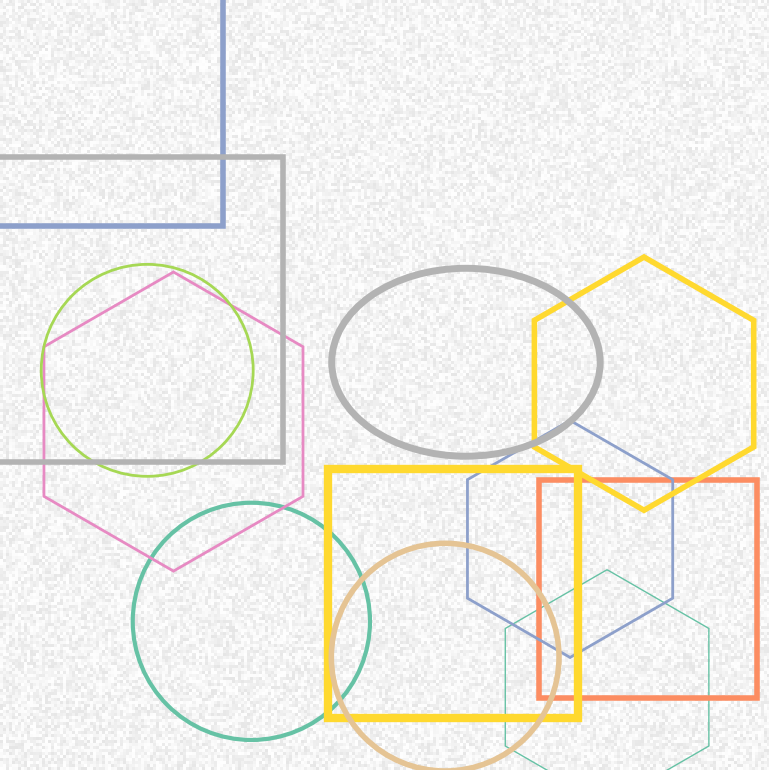[{"shape": "hexagon", "thickness": 0.5, "radius": 0.76, "center": [0.788, 0.107]}, {"shape": "circle", "thickness": 1.5, "radius": 0.77, "center": [0.326, 0.193]}, {"shape": "square", "thickness": 2, "radius": 0.71, "center": [0.842, 0.235]}, {"shape": "square", "thickness": 2, "radius": 0.88, "center": [0.113, 0.883]}, {"shape": "hexagon", "thickness": 1, "radius": 0.77, "center": [0.74, 0.3]}, {"shape": "hexagon", "thickness": 1, "radius": 0.97, "center": [0.225, 0.453]}, {"shape": "circle", "thickness": 1, "radius": 0.69, "center": [0.191, 0.519]}, {"shape": "hexagon", "thickness": 2, "radius": 0.82, "center": [0.836, 0.502]}, {"shape": "square", "thickness": 3, "radius": 0.81, "center": [0.588, 0.229]}, {"shape": "circle", "thickness": 2, "radius": 0.74, "center": [0.578, 0.147]}, {"shape": "square", "thickness": 2, "radius": 0.99, "center": [0.169, 0.598]}, {"shape": "oval", "thickness": 2.5, "radius": 0.87, "center": [0.605, 0.53]}]